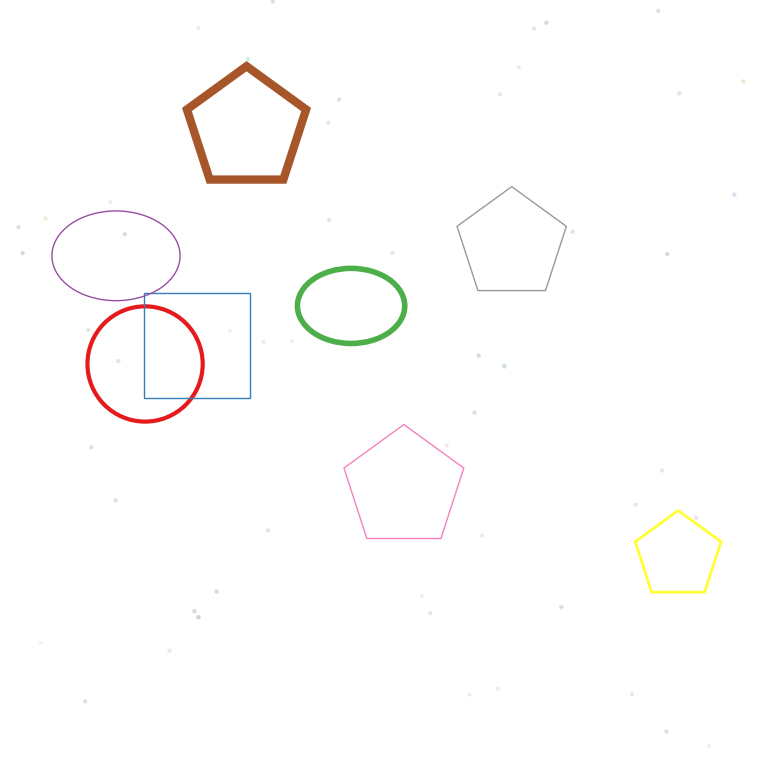[{"shape": "circle", "thickness": 1.5, "radius": 0.37, "center": [0.188, 0.527]}, {"shape": "square", "thickness": 0.5, "radius": 0.34, "center": [0.256, 0.551]}, {"shape": "oval", "thickness": 2, "radius": 0.35, "center": [0.456, 0.603]}, {"shape": "oval", "thickness": 0.5, "radius": 0.42, "center": [0.151, 0.668]}, {"shape": "pentagon", "thickness": 1, "radius": 0.29, "center": [0.881, 0.278]}, {"shape": "pentagon", "thickness": 3, "radius": 0.41, "center": [0.32, 0.833]}, {"shape": "pentagon", "thickness": 0.5, "radius": 0.41, "center": [0.525, 0.367]}, {"shape": "pentagon", "thickness": 0.5, "radius": 0.37, "center": [0.665, 0.683]}]